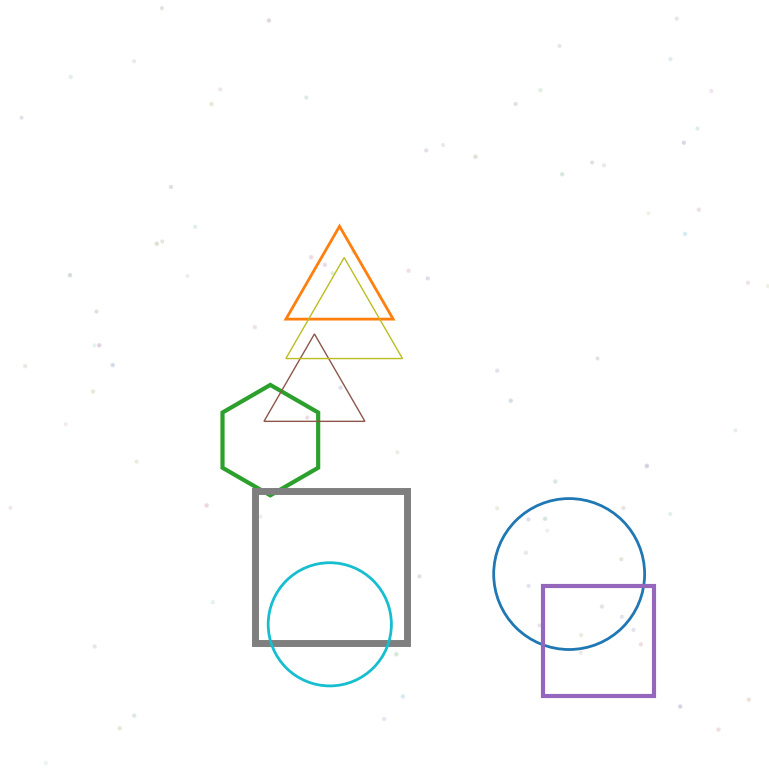[{"shape": "circle", "thickness": 1, "radius": 0.49, "center": [0.739, 0.254]}, {"shape": "triangle", "thickness": 1, "radius": 0.4, "center": [0.441, 0.626]}, {"shape": "hexagon", "thickness": 1.5, "radius": 0.36, "center": [0.351, 0.428]}, {"shape": "square", "thickness": 1.5, "radius": 0.36, "center": [0.777, 0.168]}, {"shape": "triangle", "thickness": 0.5, "radius": 0.38, "center": [0.408, 0.491]}, {"shape": "square", "thickness": 2.5, "radius": 0.49, "center": [0.43, 0.264]}, {"shape": "triangle", "thickness": 0.5, "radius": 0.44, "center": [0.447, 0.578]}, {"shape": "circle", "thickness": 1, "radius": 0.4, "center": [0.428, 0.189]}]